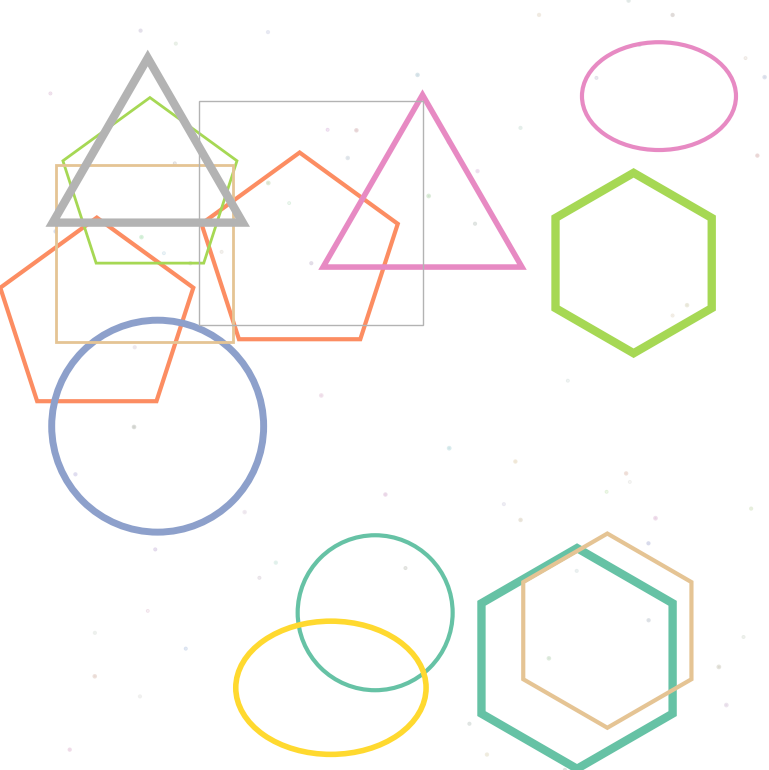[{"shape": "hexagon", "thickness": 3, "radius": 0.72, "center": [0.749, 0.145]}, {"shape": "circle", "thickness": 1.5, "radius": 0.5, "center": [0.487, 0.204]}, {"shape": "pentagon", "thickness": 1.5, "radius": 0.67, "center": [0.389, 0.668]}, {"shape": "pentagon", "thickness": 1.5, "radius": 0.66, "center": [0.126, 0.586]}, {"shape": "circle", "thickness": 2.5, "radius": 0.69, "center": [0.205, 0.447]}, {"shape": "oval", "thickness": 1.5, "radius": 0.5, "center": [0.856, 0.875]}, {"shape": "triangle", "thickness": 2, "radius": 0.75, "center": [0.549, 0.728]}, {"shape": "pentagon", "thickness": 1, "radius": 0.59, "center": [0.195, 0.754]}, {"shape": "hexagon", "thickness": 3, "radius": 0.59, "center": [0.823, 0.658]}, {"shape": "oval", "thickness": 2, "radius": 0.62, "center": [0.43, 0.107]}, {"shape": "hexagon", "thickness": 1.5, "radius": 0.63, "center": [0.789, 0.181]}, {"shape": "square", "thickness": 1, "radius": 0.58, "center": [0.187, 0.671]}, {"shape": "square", "thickness": 0.5, "radius": 0.73, "center": [0.404, 0.723]}, {"shape": "triangle", "thickness": 3, "radius": 0.71, "center": [0.192, 0.782]}]